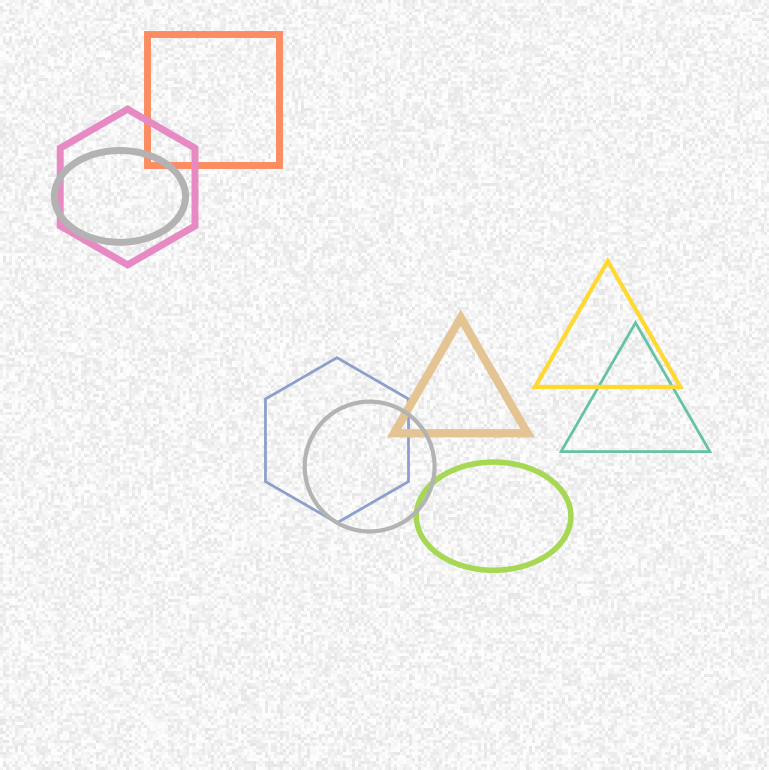[{"shape": "triangle", "thickness": 1, "radius": 0.56, "center": [0.825, 0.469]}, {"shape": "square", "thickness": 2.5, "radius": 0.43, "center": [0.276, 0.871]}, {"shape": "hexagon", "thickness": 1, "radius": 0.54, "center": [0.438, 0.428]}, {"shape": "hexagon", "thickness": 2.5, "radius": 0.51, "center": [0.166, 0.757]}, {"shape": "oval", "thickness": 2, "radius": 0.5, "center": [0.641, 0.33]}, {"shape": "triangle", "thickness": 1.5, "radius": 0.54, "center": [0.789, 0.552]}, {"shape": "triangle", "thickness": 3, "radius": 0.5, "center": [0.598, 0.487]}, {"shape": "oval", "thickness": 2.5, "radius": 0.43, "center": [0.156, 0.745]}, {"shape": "circle", "thickness": 1.5, "radius": 0.42, "center": [0.48, 0.394]}]